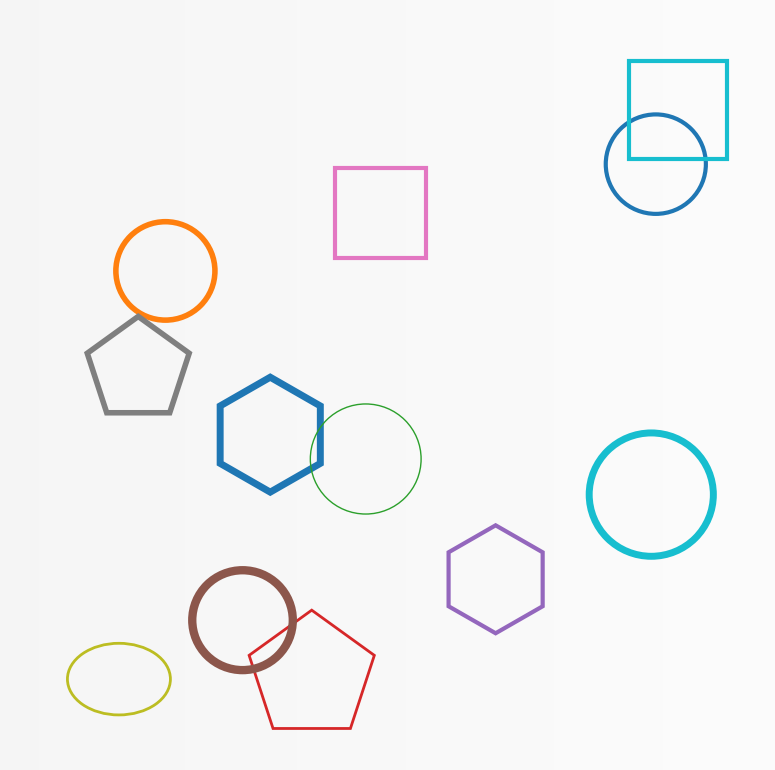[{"shape": "circle", "thickness": 1.5, "radius": 0.32, "center": [0.846, 0.787]}, {"shape": "hexagon", "thickness": 2.5, "radius": 0.37, "center": [0.349, 0.435]}, {"shape": "circle", "thickness": 2, "radius": 0.32, "center": [0.213, 0.648]}, {"shape": "circle", "thickness": 0.5, "radius": 0.36, "center": [0.472, 0.404]}, {"shape": "pentagon", "thickness": 1, "radius": 0.42, "center": [0.402, 0.123]}, {"shape": "hexagon", "thickness": 1.5, "radius": 0.35, "center": [0.64, 0.248]}, {"shape": "circle", "thickness": 3, "radius": 0.32, "center": [0.313, 0.195]}, {"shape": "square", "thickness": 1.5, "radius": 0.29, "center": [0.491, 0.724]}, {"shape": "pentagon", "thickness": 2, "radius": 0.35, "center": [0.178, 0.52]}, {"shape": "oval", "thickness": 1, "radius": 0.33, "center": [0.153, 0.118]}, {"shape": "square", "thickness": 1.5, "radius": 0.32, "center": [0.875, 0.857]}, {"shape": "circle", "thickness": 2.5, "radius": 0.4, "center": [0.84, 0.358]}]